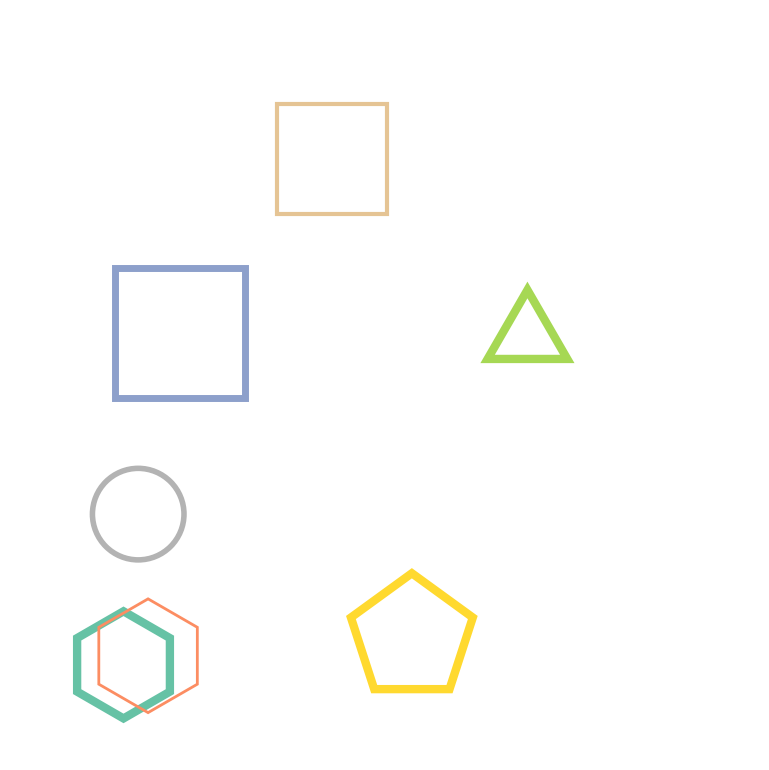[{"shape": "hexagon", "thickness": 3, "radius": 0.35, "center": [0.16, 0.137]}, {"shape": "hexagon", "thickness": 1, "radius": 0.37, "center": [0.192, 0.148]}, {"shape": "square", "thickness": 2.5, "radius": 0.42, "center": [0.234, 0.568]}, {"shape": "triangle", "thickness": 3, "radius": 0.3, "center": [0.685, 0.564]}, {"shape": "pentagon", "thickness": 3, "radius": 0.42, "center": [0.535, 0.172]}, {"shape": "square", "thickness": 1.5, "radius": 0.36, "center": [0.432, 0.794]}, {"shape": "circle", "thickness": 2, "radius": 0.3, "center": [0.18, 0.332]}]